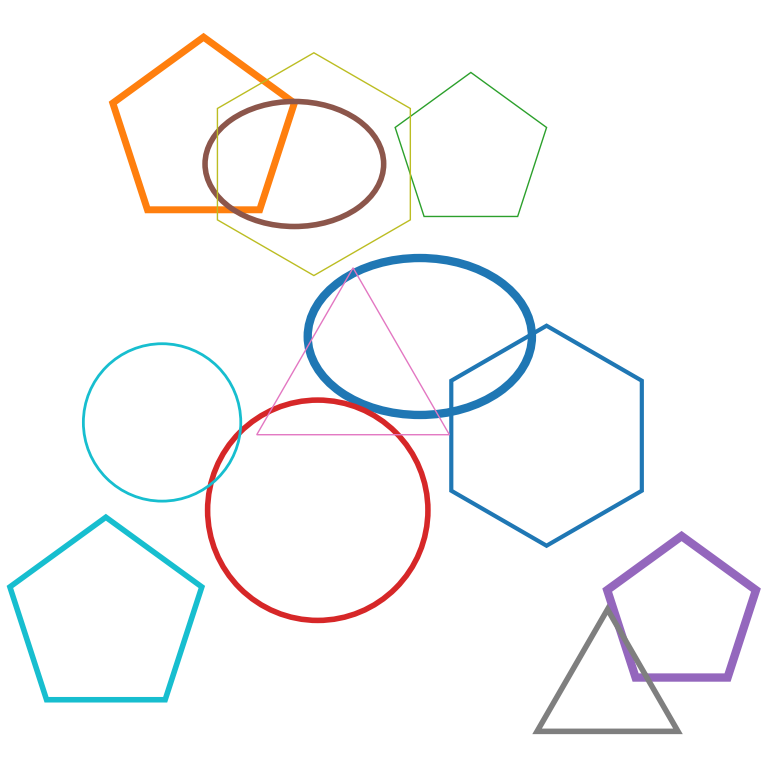[{"shape": "hexagon", "thickness": 1.5, "radius": 0.71, "center": [0.71, 0.434]}, {"shape": "oval", "thickness": 3, "radius": 0.73, "center": [0.545, 0.563]}, {"shape": "pentagon", "thickness": 2.5, "radius": 0.62, "center": [0.264, 0.828]}, {"shape": "pentagon", "thickness": 0.5, "radius": 0.52, "center": [0.612, 0.803]}, {"shape": "circle", "thickness": 2, "radius": 0.72, "center": [0.413, 0.337]}, {"shape": "pentagon", "thickness": 3, "radius": 0.51, "center": [0.885, 0.202]}, {"shape": "oval", "thickness": 2, "radius": 0.58, "center": [0.382, 0.787]}, {"shape": "triangle", "thickness": 0.5, "radius": 0.72, "center": [0.459, 0.508]}, {"shape": "triangle", "thickness": 2, "radius": 0.53, "center": [0.789, 0.103]}, {"shape": "hexagon", "thickness": 0.5, "radius": 0.72, "center": [0.408, 0.787]}, {"shape": "circle", "thickness": 1, "radius": 0.51, "center": [0.21, 0.451]}, {"shape": "pentagon", "thickness": 2, "radius": 0.66, "center": [0.137, 0.197]}]